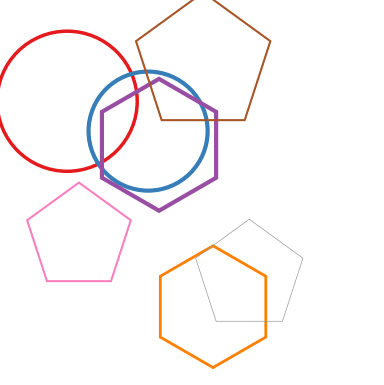[{"shape": "circle", "thickness": 2.5, "radius": 0.91, "center": [0.174, 0.737]}, {"shape": "circle", "thickness": 3, "radius": 0.77, "center": [0.385, 0.659]}, {"shape": "hexagon", "thickness": 3, "radius": 0.86, "center": [0.413, 0.624]}, {"shape": "hexagon", "thickness": 2, "radius": 0.79, "center": [0.553, 0.203]}, {"shape": "pentagon", "thickness": 1.5, "radius": 0.92, "center": [0.528, 0.836]}, {"shape": "pentagon", "thickness": 1.5, "radius": 0.71, "center": [0.205, 0.384]}, {"shape": "pentagon", "thickness": 0.5, "radius": 0.73, "center": [0.648, 0.284]}]